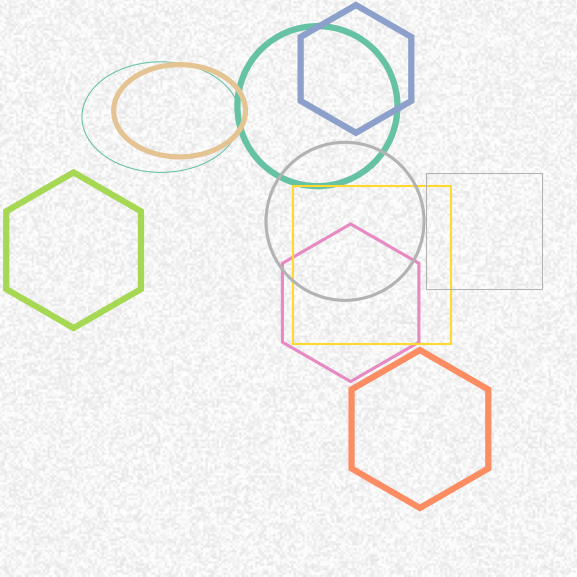[{"shape": "oval", "thickness": 0.5, "radius": 0.68, "center": [0.279, 0.796]}, {"shape": "circle", "thickness": 3, "radius": 0.69, "center": [0.55, 0.815]}, {"shape": "hexagon", "thickness": 3, "radius": 0.68, "center": [0.727, 0.256]}, {"shape": "hexagon", "thickness": 3, "radius": 0.55, "center": [0.616, 0.88]}, {"shape": "hexagon", "thickness": 1.5, "radius": 0.68, "center": [0.607, 0.475]}, {"shape": "hexagon", "thickness": 3, "radius": 0.67, "center": [0.127, 0.566]}, {"shape": "square", "thickness": 1, "radius": 0.69, "center": [0.644, 0.54]}, {"shape": "oval", "thickness": 2.5, "radius": 0.57, "center": [0.311, 0.807]}, {"shape": "circle", "thickness": 1.5, "radius": 0.68, "center": [0.597, 0.616]}, {"shape": "square", "thickness": 0.5, "radius": 0.5, "center": [0.837, 0.6]}]